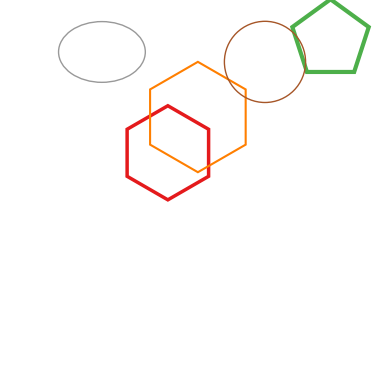[{"shape": "hexagon", "thickness": 2.5, "radius": 0.61, "center": [0.436, 0.603]}, {"shape": "pentagon", "thickness": 3, "radius": 0.52, "center": [0.859, 0.897]}, {"shape": "hexagon", "thickness": 1.5, "radius": 0.72, "center": [0.514, 0.696]}, {"shape": "circle", "thickness": 1, "radius": 0.53, "center": [0.688, 0.839]}, {"shape": "oval", "thickness": 1, "radius": 0.56, "center": [0.265, 0.865]}]